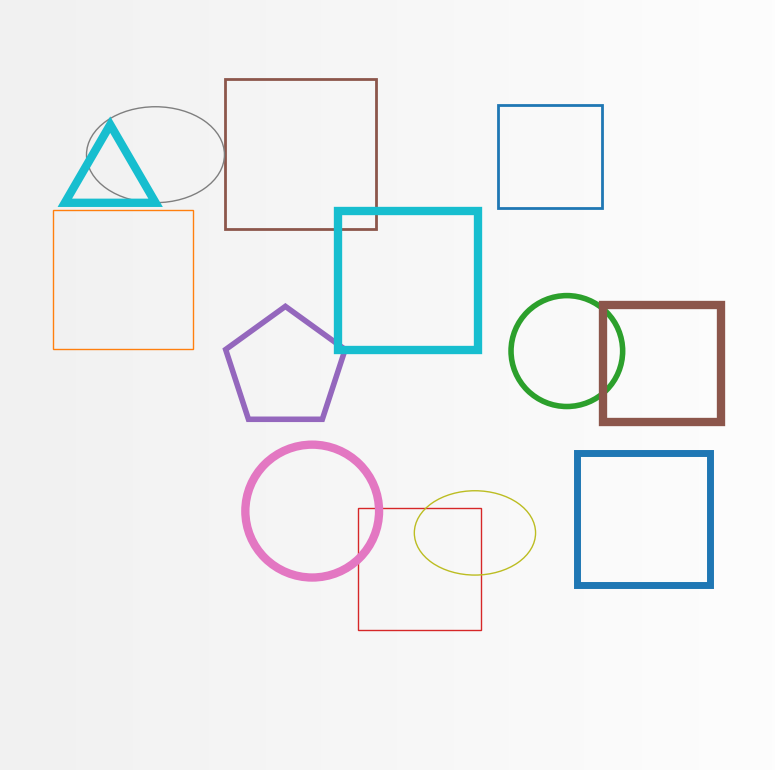[{"shape": "square", "thickness": 1, "radius": 0.34, "center": [0.71, 0.797]}, {"shape": "square", "thickness": 2.5, "radius": 0.43, "center": [0.83, 0.326]}, {"shape": "square", "thickness": 0.5, "radius": 0.45, "center": [0.159, 0.637]}, {"shape": "circle", "thickness": 2, "radius": 0.36, "center": [0.731, 0.544]}, {"shape": "square", "thickness": 0.5, "radius": 0.4, "center": [0.541, 0.261]}, {"shape": "pentagon", "thickness": 2, "radius": 0.41, "center": [0.368, 0.521]}, {"shape": "square", "thickness": 1, "radius": 0.49, "center": [0.387, 0.8]}, {"shape": "square", "thickness": 3, "radius": 0.38, "center": [0.854, 0.528]}, {"shape": "circle", "thickness": 3, "radius": 0.43, "center": [0.403, 0.336]}, {"shape": "oval", "thickness": 0.5, "radius": 0.44, "center": [0.201, 0.799]}, {"shape": "oval", "thickness": 0.5, "radius": 0.39, "center": [0.613, 0.308]}, {"shape": "triangle", "thickness": 3, "radius": 0.34, "center": [0.142, 0.77]}, {"shape": "square", "thickness": 3, "radius": 0.45, "center": [0.527, 0.636]}]